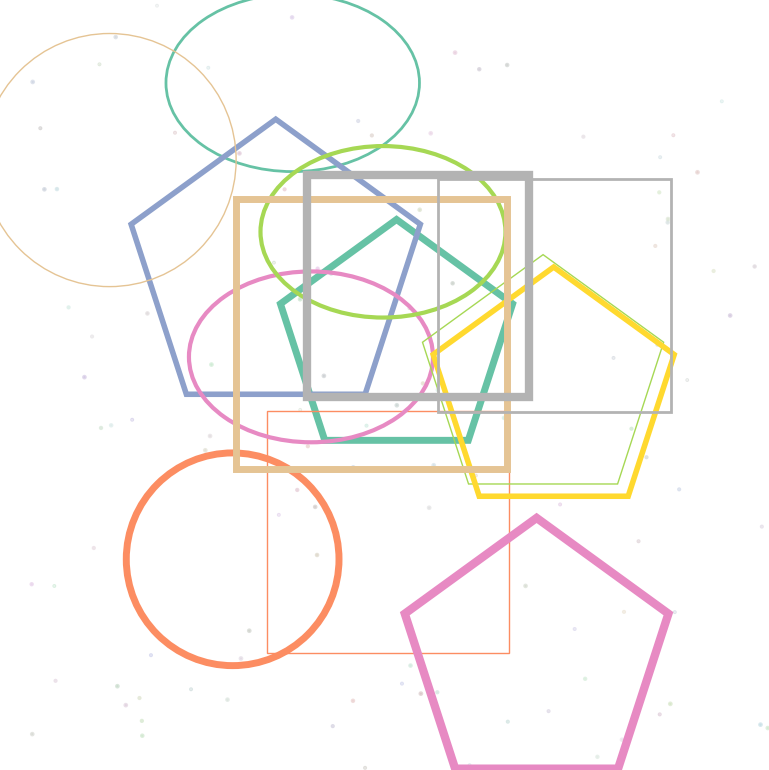[{"shape": "oval", "thickness": 1, "radius": 0.82, "center": [0.38, 0.892]}, {"shape": "pentagon", "thickness": 2.5, "radius": 0.79, "center": [0.515, 0.556]}, {"shape": "circle", "thickness": 2.5, "radius": 0.69, "center": [0.302, 0.274]}, {"shape": "square", "thickness": 0.5, "radius": 0.79, "center": [0.504, 0.309]}, {"shape": "pentagon", "thickness": 2, "radius": 0.99, "center": [0.358, 0.648]}, {"shape": "oval", "thickness": 1.5, "radius": 0.79, "center": [0.404, 0.537]}, {"shape": "pentagon", "thickness": 3, "radius": 0.9, "center": [0.697, 0.147]}, {"shape": "oval", "thickness": 1.5, "radius": 0.8, "center": [0.497, 0.699]}, {"shape": "pentagon", "thickness": 0.5, "radius": 0.82, "center": [0.705, 0.505]}, {"shape": "pentagon", "thickness": 2, "radius": 0.82, "center": [0.719, 0.489]}, {"shape": "square", "thickness": 2.5, "radius": 0.88, "center": [0.482, 0.567]}, {"shape": "circle", "thickness": 0.5, "radius": 0.82, "center": [0.142, 0.792]}, {"shape": "square", "thickness": 1, "radius": 0.76, "center": [0.72, 0.616]}, {"shape": "square", "thickness": 3, "radius": 0.72, "center": [0.543, 0.629]}]